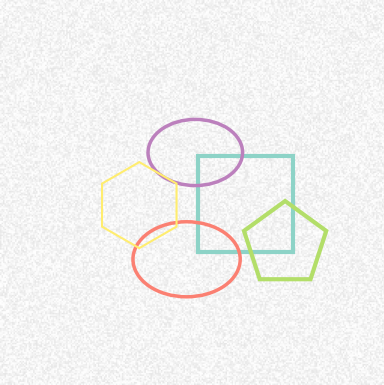[{"shape": "square", "thickness": 3, "radius": 0.62, "center": [0.638, 0.47]}, {"shape": "oval", "thickness": 2.5, "radius": 0.7, "center": [0.485, 0.327]}, {"shape": "pentagon", "thickness": 3, "radius": 0.56, "center": [0.741, 0.366]}, {"shape": "oval", "thickness": 2.5, "radius": 0.61, "center": [0.507, 0.604]}, {"shape": "hexagon", "thickness": 1.5, "radius": 0.56, "center": [0.362, 0.467]}]